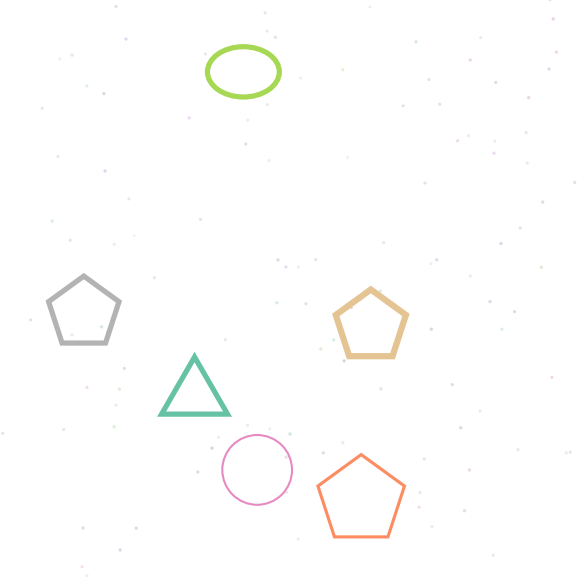[{"shape": "triangle", "thickness": 2.5, "radius": 0.33, "center": [0.337, 0.315]}, {"shape": "pentagon", "thickness": 1.5, "radius": 0.39, "center": [0.625, 0.133]}, {"shape": "circle", "thickness": 1, "radius": 0.3, "center": [0.445, 0.185]}, {"shape": "oval", "thickness": 2.5, "radius": 0.31, "center": [0.421, 0.875]}, {"shape": "pentagon", "thickness": 3, "radius": 0.32, "center": [0.642, 0.434]}, {"shape": "pentagon", "thickness": 2.5, "radius": 0.32, "center": [0.145, 0.457]}]